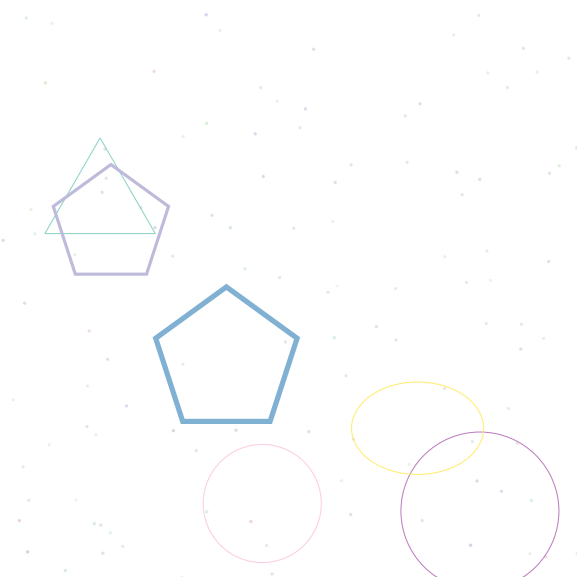[{"shape": "triangle", "thickness": 0.5, "radius": 0.55, "center": [0.173, 0.65]}, {"shape": "pentagon", "thickness": 1.5, "radius": 0.52, "center": [0.192, 0.609]}, {"shape": "pentagon", "thickness": 2.5, "radius": 0.64, "center": [0.392, 0.374]}, {"shape": "circle", "thickness": 0.5, "radius": 0.51, "center": [0.454, 0.127]}, {"shape": "circle", "thickness": 0.5, "radius": 0.68, "center": [0.831, 0.114]}, {"shape": "oval", "thickness": 0.5, "radius": 0.57, "center": [0.723, 0.258]}]